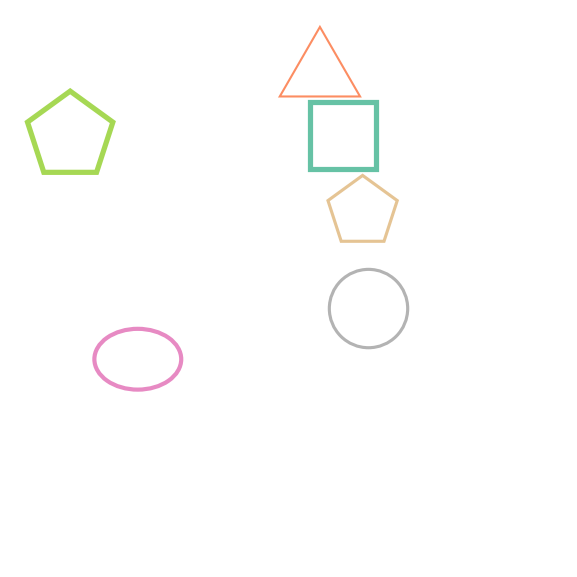[{"shape": "square", "thickness": 2.5, "radius": 0.29, "center": [0.594, 0.765]}, {"shape": "triangle", "thickness": 1, "radius": 0.4, "center": [0.554, 0.872]}, {"shape": "oval", "thickness": 2, "radius": 0.38, "center": [0.239, 0.377]}, {"shape": "pentagon", "thickness": 2.5, "radius": 0.39, "center": [0.122, 0.764]}, {"shape": "pentagon", "thickness": 1.5, "radius": 0.32, "center": [0.628, 0.632]}, {"shape": "circle", "thickness": 1.5, "radius": 0.34, "center": [0.638, 0.465]}]